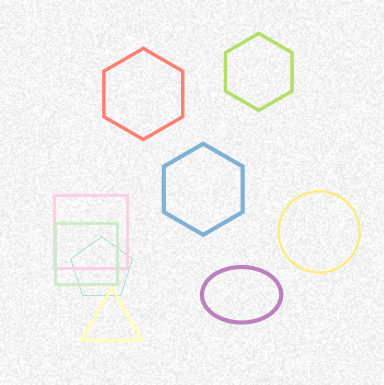[{"shape": "pentagon", "thickness": 0.5, "radius": 0.42, "center": [0.264, 0.301]}, {"shape": "triangle", "thickness": 2, "radius": 0.45, "center": [0.291, 0.162]}, {"shape": "hexagon", "thickness": 2.5, "radius": 0.59, "center": [0.372, 0.756]}, {"shape": "hexagon", "thickness": 3, "radius": 0.59, "center": [0.528, 0.508]}, {"shape": "hexagon", "thickness": 2.5, "radius": 0.5, "center": [0.672, 0.813]}, {"shape": "square", "thickness": 2, "radius": 0.48, "center": [0.235, 0.399]}, {"shape": "oval", "thickness": 3, "radius": 0.52, "center": [0.628, 0.234]}, {"shape": "square", "thickness": 2, "radius": 0.4, "center": [0.224, 0.342]}, {"shape": "circle", "thickness": 1.5, "radius": 0.53, "center": [0.829, 0.398]}]